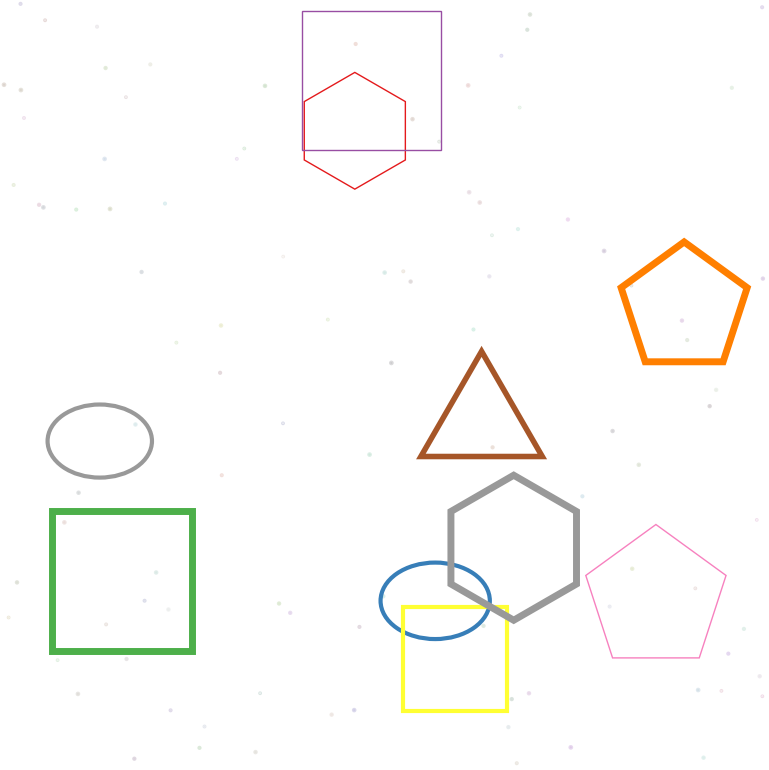[{"shape": "hexagon", "thickness": 0.5, "radius": 0.38, "center": [0.461, 0.83]}, {"shape": "oval", "thickness": 1.5, "radius": 0.35, "center": [0.565, 0.22]}, {"shape": "square", "thickness": 2.5, "radius": 0.46, "center": [0.158, 0.245]}, {"shape": "square", "thickness": 0.5, "radius": 0.45, "center": [0.482, 0.896]}, {"shape": "pentagon", "thickness": 2.5, "radius": 0.43, "center": [0.889, 0.6]}, {"shape": "square", "thickness": 1.5, "radius": 0.34, "center": [0.591, 0.145]}, {"shape": "triangle", "thickness": 2, "radius": 0.46, "center": [0.625, 0.453]}, {"shape": "pentagon", "thickness": 0.5, "radius": 0.48, "center": [0.852, 0.223]}, {"shape": "hexagon", "thickness": 2.5, "radius": 0.47, "center": [0.667, 0.289]}, {"shape": "oval", "thickness": 1.5, "radius": 0.34, "center": [0.13, 0.427]}]